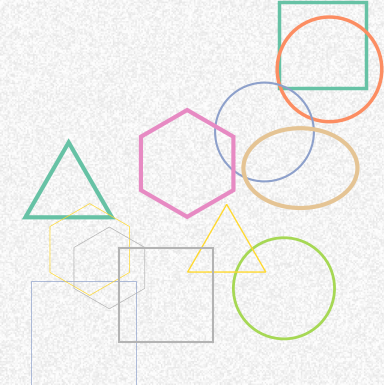[{"shape": "square", "thickness": 2.5, "radius": 0.56, "center": [0.837, 0.884]}, {"shape": "triangle", "thickness": 3, "radius": 0.65, "center": [0.178, 0.5]}, {"shape": "circle", "thickness": 2.5, "radius": 0.68, "center": [0.856, 0.82]}, {"shape": "circle", "thickness": 1.5, "radius": 0.64, "center": [0.687, 0.657]}, {"shape": "square", "thickness": 0.5, "radius": 0.68, "center": [0.217, 0.133]}, {"shape": "hexagon", "thickness": 3, "radius": 0.69, "center": [0.486, 0.575]}, {"shape": "circle", "thickness": 2, "radius": 0.66, "center": [0.738, 0.251]}, {"shape": "triangle", "thickness": 1, "radius": 0.59, "center": [0.589, 0.352]}, {"shape": "hexagon", "thickness": 0.5, "radius": 0.6, "center": [0.233, 0.352]}, {"shape": "oval", "thickness": 3, "radius": 0.74, "center": [0.78, 0.563]}, {"shape": "hexagon", "thickness": 0.5, "radius": 0.53, "center": [0.284, 0.304]}, {"shape": "square", "thickness": 1.5, "radius": 0.61, "center": [0.431, 0.233]}]